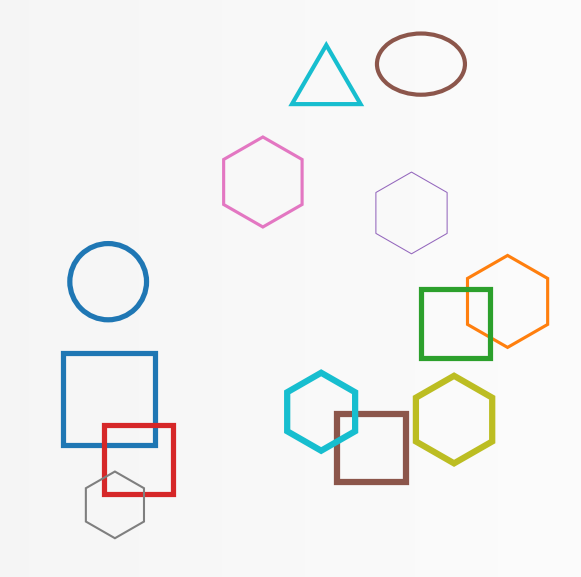[{"shape": "circle", "thickness": 2.5, "radius": 0.33, "center": [0.186, 0.511]}, {"shape": "square", "thickness": 2.5, "radius": 0.4, "center": [0.188, 0.308]}, {"shape": "hexagon", "thickness": 1.5, "radius": 0.4, "center": [0.873, 0.477]}, {"shape": "square", "thickness": 2.5, "radius": 0.3, "center": [0.784, 0.439]}, {"shape": "square", "thickness": 2.5, "radius": 0.3, "center": [0.238, 0.204]}, {"shape": "hexagon", "thickness": 0.5, "radius": 0.35, "center": [0.708, 0.63]}, {"shape": "square", "thickness": 3, "radius": 0.3, "center": [0.639, 0.223]}, {"shape": "oval", "thickness": 2, "radius": 0.38, "center": [0.724, 0.888]}, {"shape": "hexagon", "thickness": 1.5, "radius": 0.39, "center": [0.452, 0.684]}, {"shape": "hexagon", "thickness": 1, "radius": 0.29, "center": [0.198, 0.125]}, {"shape": "hexagon", "thickness": 3, "radius": 0.38, "center": [0.781, 0.273]}, {"shape": "hexagon", "thickness": 3, "radius": 0.34, "center": [0.553, 0.286]}, {"shape": "triangle", "thickness": 2, "radius": 0.34, "center": [0.561, 0.853]}]